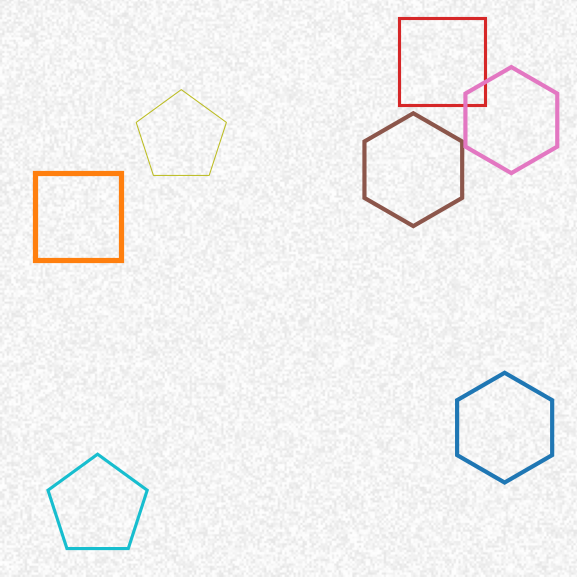[{"shape": "hexagon", "thickness": 2, "radius": 0.48, "center": [0.874, 0.259]}, {"shape": "square", "thickness": 2.5, "radius": 0.37, "center": [0.135, 0.625]}, {"shape": "square", "thickness": 1.5, "radius": 0.37, "center": [0.765, 0.893]}, {"shape": "hexagon", "thickness": 2, "radius": 0.49, "center": [0.716, 0.705]}, {"shape": "hexagon", "thickness": 2, "radius": 0.46, "center": [0.885, 0.791]}, {"shape": "pentagon", "thickness": 0.5, "radius": 0.41, "center": [0.314, 0.762]}, {"shape": "pentagon", "thickness": 1.5, "radius": 0.45, "center": [0.169, 0.122]}]